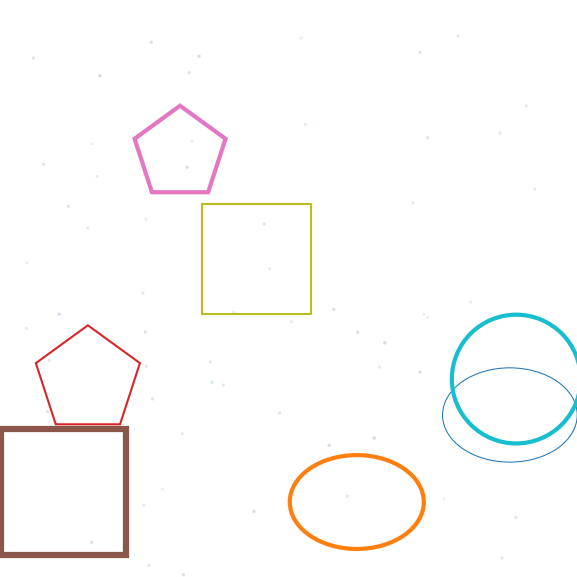[{"shape": "oval", "thickness": 0.5, "radius": 0.58, "center": [0.883, 0.281]}, {"shape": "oval", "thickness": 2, "radius": 0.58, "center": [0.618, 0.13]}, {"shape": "pentagon", "thickness": 1, "radius": 0.47, "center": [0.152, 0.341]}, {"shape": "square", "thickness": 3, "radius": 0.54, "center": [0.11, 0.147]}, {"shape": "pentagon", "thickness": 2, "radius": 0.41, "center": [0.312, 0.733]}, {"shape": "square", "thickness": 1, "radius": 0.47, "center": [0.444, 0.551]}, {"shape": "circle", "thickness": 2, "radius": 0.56, "center": [0.894, 0.343]}]